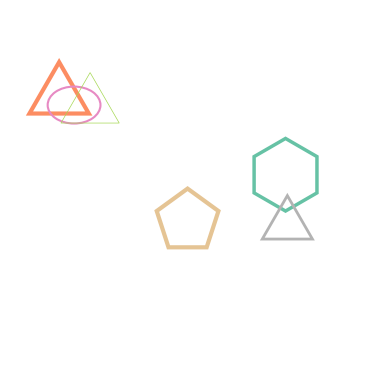[{"shape": "hexagon", "thickness": 2.5, "radius": 0.47, "center": [0.742, 0.546]}, {"shape": "triangle", "thickness": 3, "radius": 0.44, "center": [0.154, 0.75]}, {"shape": "oval", "thickness": 1.5, "radius": 0.34, "center": [0.192, 0.727]}, {"shape": "triangle", "thickness": 0.5, "radius": 0.44, "center": [0.234, 0.724]}, {"shape": "pentagon", "thickness": 3, "radius": 0.42, "center": [0.487, 0.426]}, {"shape": "triangle", "thickness": 2, "radius": 0.38, "center": [0.746, 0.417]}]